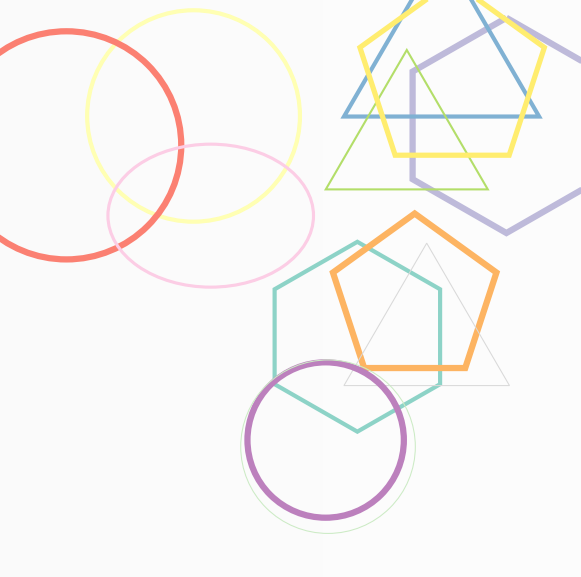[{"shape": "hexagon", "thickness": 2, "radius": 0.82, "center": [0.615, 0.416]}, {"shape": "circle", "thickness": 2, "radius": 0.92, "center": [0.333, 0.798]}, {"shape": "hexagon", "thickness": 3, "radius": 0.93, "center": [0.871, 0.782]}, {"shape": "circle", "thickness": 3, "radius": 0.99, "center": [0.114, 0.747]}, {"shape": "triangle", "thickness": 2, "radius": 0.97, "center": [0.76, 0.894]}, {"shape": "pentagon", "thickness": 3, "radius": 0.74, "center": [0.713, 0.482]}, {"shape": "triangle", "thickness": 1, "radius": 0.8, "center": [0.7, 0.752]}, {"shape": "oval", "thickness": 1.5, "radius": 0.88, "center": [0.363, 0.626]}, {"shape": "triangle", "thickness": 0.5, "radius": 0.82, "center": [0.734, 0.414]}, {"shape": "circle", "thickness": 3, "radius": 0.67, "center": [0.56, 0.237]}, {"shape": "circle", "thickness": 0.5, "radius": 0.75, "center": [0.564, 0.226]}, {"shape": "pentagon", "thickness": 2.5, "radius": 0.83, "center": [0.778, 0.865]}]